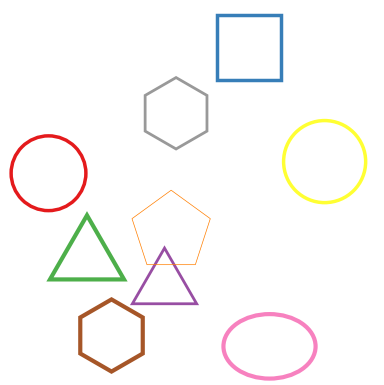[{"shape": "circle", "thickness": 2.5, "radius": 0.49, "center": [0.126, 0.55]}, {"shape": "square", "thickness": 2.5, "radius": 0.42, "center": [0.647, 0.877]}, {"shape": "triangle", "thickness": 3, "radius": 0.56, "center": [0.226, 0.33]}, {"shape": "triangle", "thickness": 2, "radius": 0.48, "center": [0.427, 0.259]}, {"shape": "pentagon", "thickness": 0.5, "radius": 0.53, "center": [0.445, 0.399]}, {"shape": "circle", "thickness": 2.5, "radius": 0.53, "center": [0.843, 0.58]}, {"shape": "hexagon", "thickness": 3, "radius": 0.47, "center": [0.29, 0.129]}, {"shape": "oval", "thickness": 3, "radius": 0.6, "center": [0.7, 0.1]}, {"shape": "hexagon", "thickness": 2, "radius": 0.46, "center": [0.457, 0.706]}]